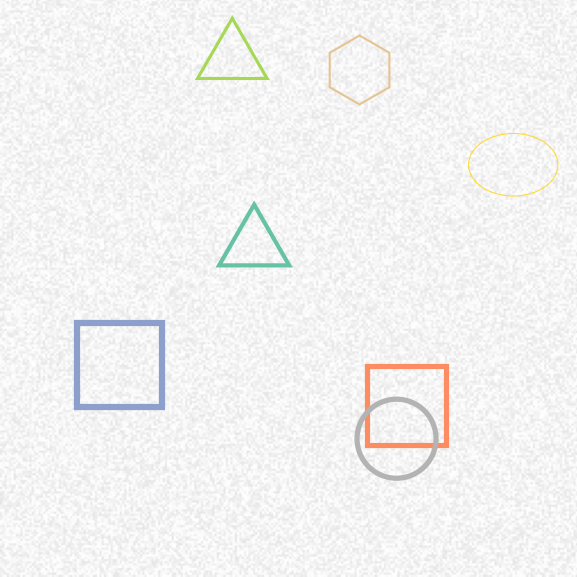[{"shape": "triangle", "thickness": 2, "radius": 0.35, "center": [0.44, 0.575]}, {"shape": "square", "thickness": 2.5, "radius": 0.34, "center": [0.704, 0.297]}, {"shape": "square", "thickness": 3, "radius": 0.37, "center": [0.206, 0.367]}, {"shape": "triangle", "thickness": 1.5, "radius": 0.35, "center": [0.402, 0.898]}, {"shape": "oval", "thickness": 0.5, "radius": 0.39, "center": [0.889, 0.714]}, {"shape": "hexagon", "thickness": 1, "radius": 0.3, "center": [0.623, 0.878]}, {"shape": "circle", "thickness": 2.5, "radius": 0.34, "center": [0.687, 0.239]}]